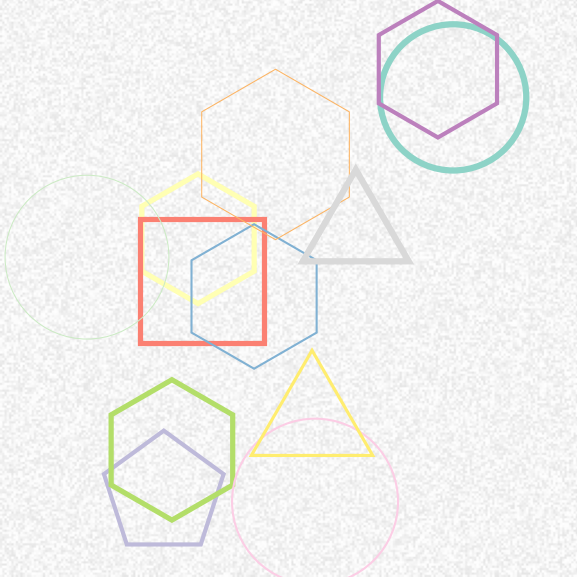[{"shape": "circle", "thickness": 3, "radius": 0.63, "center": [0.785, 0.831]}, {"shape": "hexagon", "thickness": 2.5, "radius": 0.56, "center": [0.343, 0.586]}, {"shape": "pentagon", "thickness": 2, "radius": 0.54, "center": [0.284, 0.144]}, {"shape": "square", "thickness": 2.5, "radius": 0.54, "center": [0.35, 0.512]}, {"shape": "hexagon", "thickness": 1, "radius": 0.63, "center": [0.44, 0.486]}, {"shape": "hexagon", "thickness": 0.5, "radius": 0.74, "center": [0.477, 0.732]}, {"shape": "hexagon", "thickness": 2.5, "radius": 0.61, "center": [0.298, 0.22]}, {"shape": "circle", "thickness": 1, "radius": 0.72, "center": [0.546, 0.13]}, {"shape": "triangle", "thickness": 3, "radius": 0.53, "center": [0.616, 0.6]}, {"shape": "hexagon", "thickness": 2, "radius": 0.59, "center": [0.758, 0.879]}, {"shape": "circle", "thickness": 0.5, "radius": 0.71, "center": [0.151, 0.554]}, {"shape": "triangle", "thickness": 1.5, "radius": 0.61, "center": [0.54, 0.271]}]